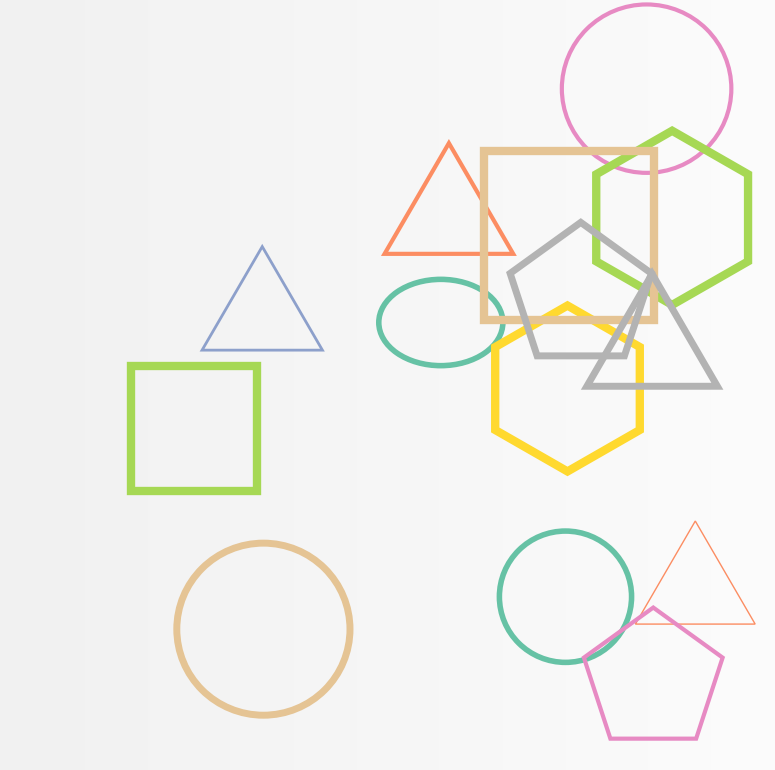[{"shape": "circle", "thickness": 2, "radius": 0.43, "center": [0.73, 0.225]}, {"shape": "oval", "thickness": 2, "radius": 0.4, "center": [0.569, 0.581]}, {"shape": "triangle", "thickness": 1.5, "radius": 0.48, "center": [0.579, 0.718]}, {"shape": "triangle", "thickness": 0.5, "radius": 0.45, "center": [0.897, 0.234]}, {"shape": "triangle", "thickness": 1, "radius": 0.45, "center": [0.338, 0.59]}, {"shape": "pentagon", "thickness": 1.5, "radius": 0.47, "center": [0.843, 0.117]}, {"shape": "circle", "thickness": 1.5, "radius": 0.55, "center": [0.834, 0.885]}, {"shape": "hexagon", "thickness": 3, "radius": 0.57, "center": [0.867, 0.717]}, {"shape": "square", "thickness": 3, "radius": 0.4, "center": [0.25, 0.443]}, {"shape": "hexagon", "thickness": 3, "radius": 0.54, "center": [0.732, 0.495]}, {"shape": "circle", "thickness": 2.5, "radius": 0.56, "center": [0.34, 0.183]}, {"shape": "square", "thickness": 3, "radius": 0.55, "center": [0.735, 0.694]}, {"shape": "triangle", "thickness": 2.5, "radius": 0.49, "center": [0.841, 0.547]}, {"shape": "pentagon", "thickness": 2.5, "radius": 0.48, "center": [0.749, 0.615]}]